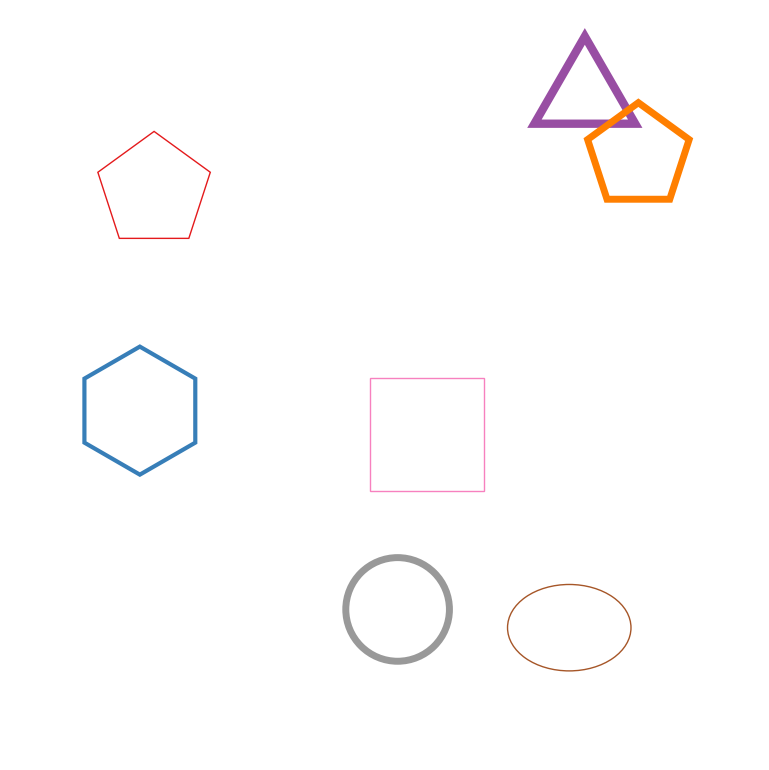[{"shape": "pentagon", "thickness": 0.5, "radius": 0.38, "center": [0.2, 0.753]}, {"shape": "hexagon", "thickness": 1.5, "radius": 0.42, "center": [0.182, 0.467]}, {"shape": "triangle", "thickness": 3, "radius": 0.38, "center": [0.76, 0.877]}, {"shape": "pentagon", "thickness": 2.5, "radius": 0.35, "center": [0.829, 0.797]}, {"shape": "oval", "thickness": 0.5, "radius": 0.4, "center": [0.739, 0.185]}, {"shape": "square", "thickness": 0.5, "radius": 0.37, "center": [0.554, 0.436]}, {"shape": "circle", "thickness": 2.5, "radius": 0.34, "center": [0.516, 0.209]}]